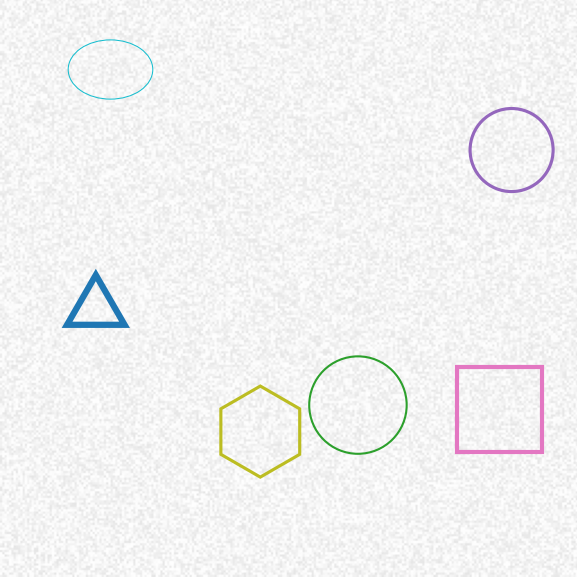[{"shape": "triangle", "thickness": 3, "radius": 0.29, "center": [0.166, 0.465]}, {"shape": "circle", "thickness": 1, "radius": 0.42, "center": [0.62, 0.298]}, {"shape": "circle", "thickness": 1.5, "radius": 0.36, "center": [0.886, 0.739]}, {"shape": "square", "thickness": 2, "radius": 0.37, "center": [0.865, 0.29]}, {"shape": "hexagon", "thickness": 1.5, "radius": 0.39, "center": [0.451, 0.252]}, {"shape": "oval", "thickness": 0.5, "radius": 0.37, "center": [0.191, 0.879]}]